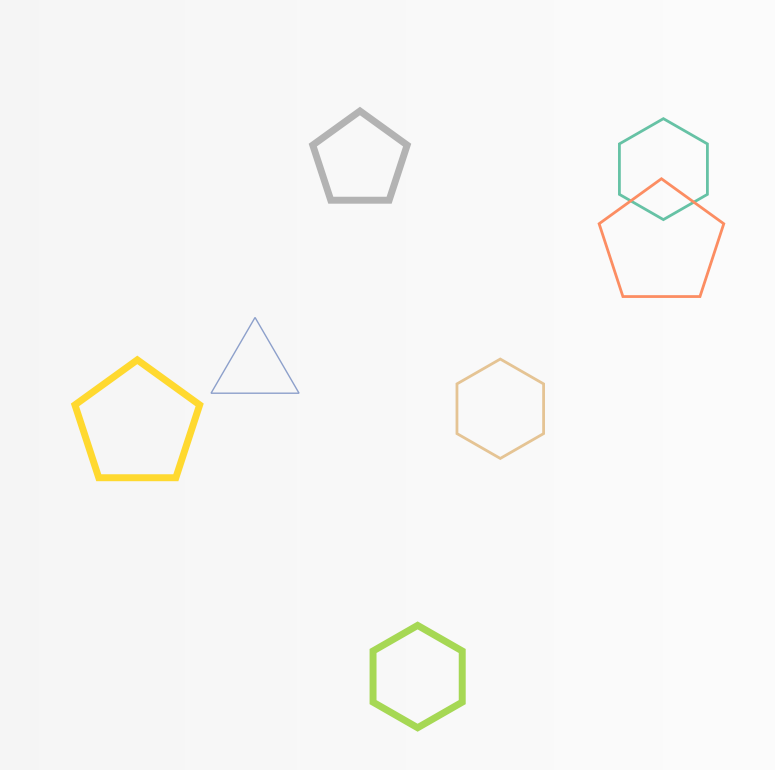[{"shape": "hexagon", "thickness": 1, "radius": 0.33, "center": [0.856, 0.78]}, {"shape": "pentagon", "thickness": 1, "radius": 0.42, "center": [0.853, 0.683]}, {"shape": "triangle", "thickness": 0.5, "radius": 0.33, "center": [0.329, 0.522]}, {"shape": "hexagon", "thickness": 2.5, "radius": 0.33, "center": [0.539, 0.121]}, {"shape": "pentagon", "thickness": 2.5, "radius": 0.42, "center": [0.177, 0.448]}, {"shape": "hexagon", "thickness": 1, "radius": 0.32, "center": [0.646, 0.469]}, {"shape": "pentagon", "thickness": 2.5, "radius": 0.32, "center": [0.464, 0.792]}]